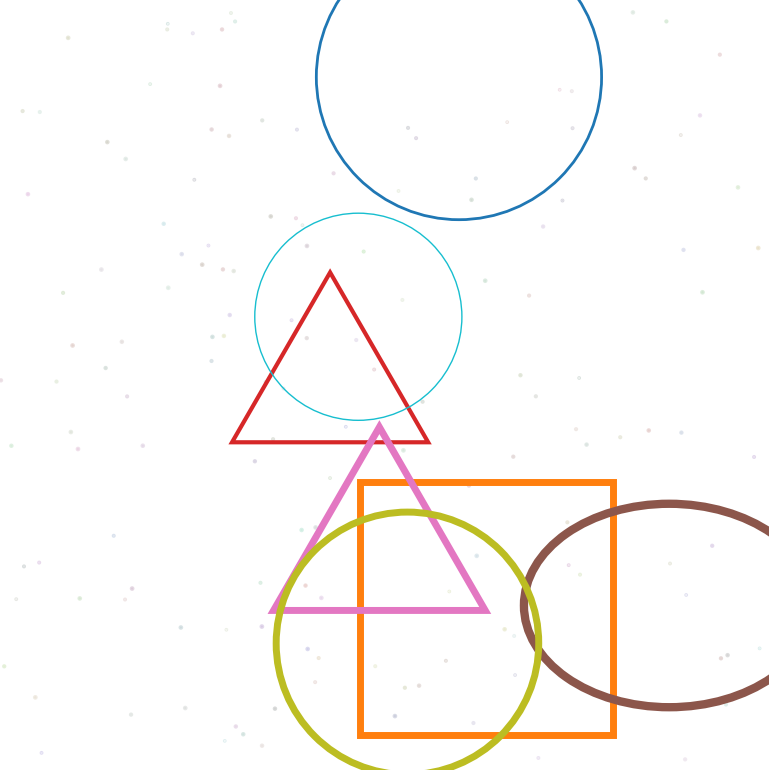[{"shape": "circle", "thickness": 1, "radius": 0.93, "center": [0.596, 0.9]}, {"shape": "square", "thickness": 2.5, "radius": 0.82, "center": [0.632, 0.21]}, {"shape": "triangle", "thickness": 1.5, "radius": 0.74, "center": [0.429, 0.499]}, {"shape": "oval", "thickness": 3, "radius": 0.94, "center": [0.869, 0.214]}, {"shape": "triangle", "thickness": 2.5, "radius": 0.79, "center": [0.493, 0.287]}, {"shape": "circle", "thickness": 2.5, "radius": 0.85, "center": [0.529, 0.164]}, {"shape": "circle", "thickness": 0.5, "radius": 0.67, "center": [0.465, 0.589]}]